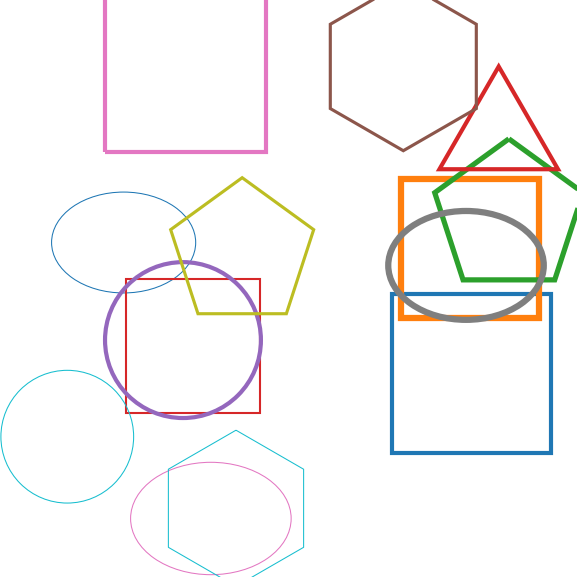[{"shape": "square", "thickness": 2, "radius": 0.69, "center": [0.817, 0.353]}, {"shape": "oval", "thickness": 0.5, "radius": 0.62, "center": [0.214, 0.579]}, {"shape": "square", "thickness": 3, "radius": 0.6, "center": [0.814, 0.568]}, {"shape": "pentagon", "thickness": 2.5, "radius": 0.68, "center": [0.881, 0.624]}, {"shape": "triangle", "thickness": 2, "radius": 0.59, "center": [0.864, 0.765]}, {"shape": "square", "thickness": 1, "radius": 0.58, "center": [0.335, 0.4]}, {"shape": "circle", "thickness": 2, "radius": 0.67, "center": [0.317, 0.41]}, {"shape": "hexagon", "thickness": 1.5, "radius": 0.73, "center": [0.698, 0.884]}, {"shape": "oval", "thickness": 0.5, "radius": 0.7, "center": [0.365, 0.101]}, {"shape": "square", "thickness": 2, "radius": 0.7, "center": [0.321, 0.875]}, {"shape": "oval", "thickness": 3, "radius": 0.67, "center": [0.807, 0.54]}, {"shape": "pentagon", "thickness": 1.5, "radius": 0.65, "center": [0.419, 0.561]}, {"shape": "hexagon", "thickness": 0.5, "radius": 0.68, "center": [0.409, 0.119]}, {"shape": "circle", "thickness": 0.5, "radius": 0.57, "center": [0.116, 0.243]}]